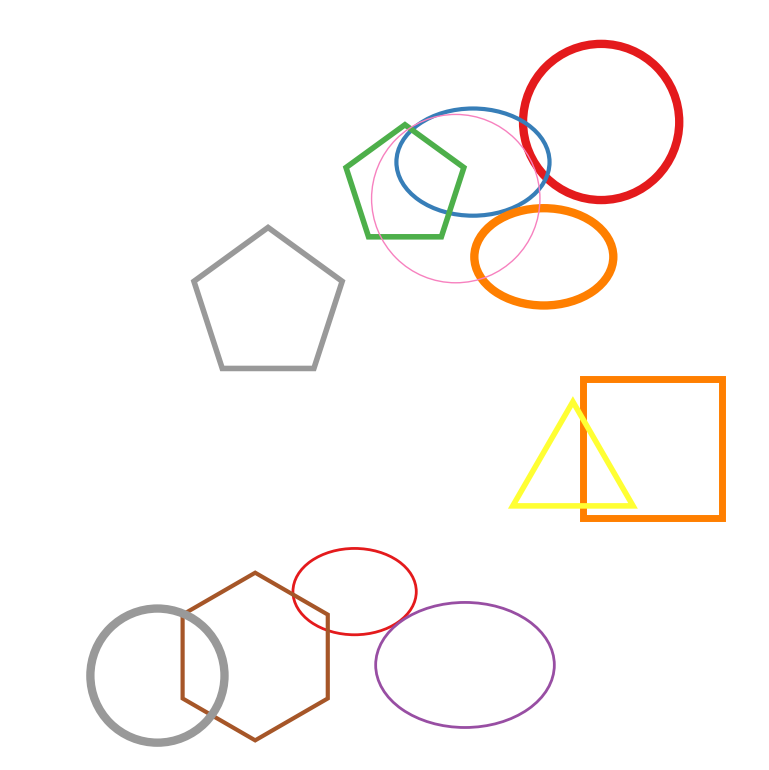[{"shape": "oval", "thickness": 1, "radius": 0.4, "center": [0.461, 0.232]}, {"shape": "circle", "thickness": 3, "radius": 0.51, "center": [0.781, 0.842]}, {"shape": "oval", "thickness": 1.5, "radius": 0.5, "center": [0.614, 0.789]}, {"shape": "pentagon", "thickness": 2, "radius": 0.4, "center": [0.526, 0.758]}, {"shape": "oval", "thickness": 1, "radius": 0.58, "center": [0.604, 0.136]}, {"shape": "square", "thickness": 2.5, "radius": 0.45, "center": [0.847, 0.418]}, {"shape": "oval", "thickness": 3, "radius": 0.45, "center": [0.706, 0.666]}, {"shape": "triangle", "thickness": 2, "radius": 0.45, "center": [0.744, 0.388]}, {"shape": "hexagon", "thickness": 1.5, "radius": 0.54, "center": [0.331, 0.147]}, {"shape": "circle", "thickness": 0.5, "radius": 0.55, "center": [0.592, 0.742]}, {"shape": "circle", "thickness": 3, "radius": 0.44, "center": [0.204, 0.123]}, {"shape": "pentagon", "thickness": 2, "radius": 0.51, "center": [0.348, 0.603]}]